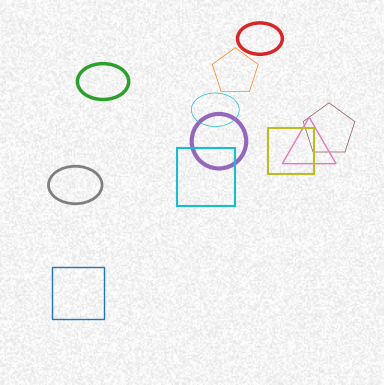[{"shape": "square", "thickness": 1, "radius": 0.33, "center": [0.202, 0.239]}, {"shape": "pentagon", "thickness": 0.5, "radius": 0.31, "center": [0.611, 0.813]}, {"shape": "oval", "thickness": 2.5, "radius": 0.33, "center": [0.268, 0.788]}, {"shape": "oval", "thickness": 2.5, "radius": 0.29, "center": [0.675, 0.9]}, {"shape": "circle", "thickness": 3, "radius": 0.35, "center": [0.569, 0.633]}, {"shape": "pentagon", "thickness": 0.5, "radius": 0.35, "center": [0.855, 0.662]}, {"shape": "triangle", "thickness": 1, "radius": 0.4, "center": [0.803, 0.615]}, {"shape": "oval", "thickness": 2, "radius": 0.35, "center": [0.196, 0.519]}, {"shape": "square", "thickness": 1.5, "radius": 0.3, "center": [0.757, 0.608]}, {"shape": "oval", "thickness": 0.5, "radius": 0.31, "center": [0.559, 0.715]}, {"shape": "square", "thickness": 1.5, "radius": 0.38, "center": [0.534, 0.54]}]